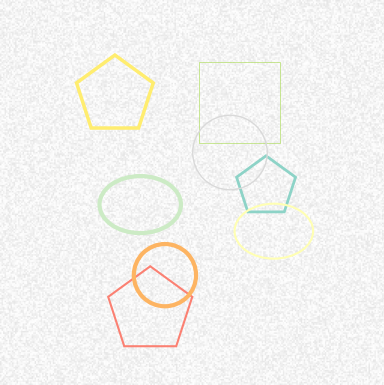[{"shape": "pentagon", "thickness": 2, "radius": 0.4, "center": [0.691, 0.515]}, {"shape": "oval", "thickness": 1.5, "radius": 0.51, "center": [0.711, 0.4]}, {"shape": "pentagon", "thickness": 1.5, "radius": 0.57, "center": [0.39, 0.194]}, {"shape": "circle", "thickness": 3, "radius": 0.4, "center": [0.428, 0.285]}, {"shape": "square", "thickness": 0.5, "radius": 0.53, "center": [0.622, 0.734]}, {"shape": "circle", "thickness": 1, "radius": 0.48, "center": [0.597, 0.604]}, {"shape": "oval", "thickness": 3, "radius": 0.53, "center": [0.364, 0.469]}, {"shape": "pentagon", "thickness": 2.5, "radius": 0.52, "center": [0.298, 0.752]}]